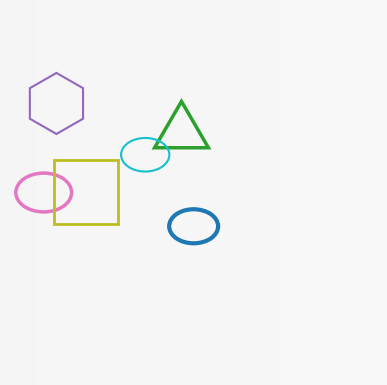[{"shape": "oval", "thickness": 3, "radius": 0.32, "center": [0.5, 0.412]}, {"shape": "triangle", "thickness": 2.5, "radius": 0.4, "center": [0.468, 0.656]}, {"shape": "hexagon", "thickness": 1.5, "radius": 0.4, "center": [0.146, 0.731]}, {"shape": "oval", "thickness": 2.5, "radius": 0.36, "center": [0.113, 0.5]}, {"shape": "square", "thickness": 2, "radius": 0.42, "center": [0.222, 0.502]}, {"shape": "oval", "thickness": 1.5, "radius": 0.31, "center": [0.375, 0.598]}]